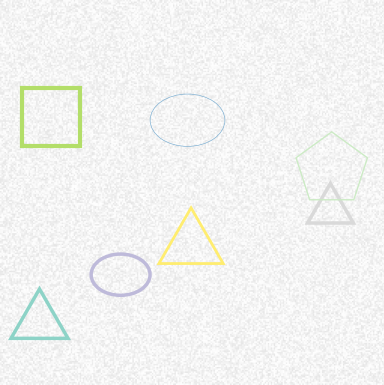[{"shape": "triangle", "thickness": 2.5, "radius": 0.43, "center": [0.103, 0.164]}, {"shape": "oval", "thickness": 2.5, "radius": 0.38, "center": [0.313, 0.287]}, {"shape": "oval", "thickness": 0.5, "radius": 0.49, "center": [0.487, 0.688]}, {"shape": "square", "thickness": 3, "radius": 0.37, "center": [0.132, 0.697]}, {"shape": "triangle", "thickness": 2.5, "radius": 0.34, "center": [0.858, 0.455]}, {"shape": "pentagon", "thickness": 1, "radius": 0.49, "center": [0.862, 0.56]}, {"shape": "triangle", "thickness": 2, "radius": 0.48, "center": [0.496, 0.364]}]